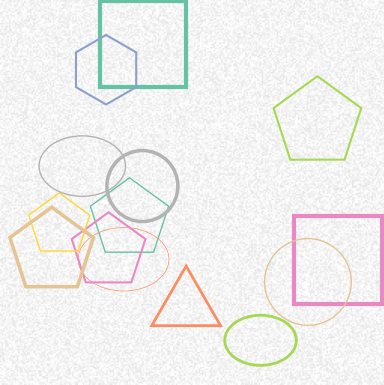[{"shape": "pentagon", "thickness": 1, "radius": 0.53, "center": [0.336, 0.431]}, {"shape": "square", "thickness": 3, "radius": 0.56, "center": [0.371, 0.885]}, {"shape": "oval", "thickness": 0.5, "radius": 0.59, "center": [0.321, 0.327]}, {"shape": "triangle", "thickness": 2, "radius": 0.52, "center": [0.484, 0.206]}, {"shape": "hexagon", "thickness": 1.5, "radius": 0.45, "center": [0.276, 0.819]}, {"shape": "square", "thickness": 3, "radius": 0.57, "center": [0.878, 0.324]}, {"shape": "pentagon", "thickness": 1.5, "radius": 0.5, "center": [0.282, 0.348]}, {"shape": "oval", "thickness": 2, "radius": 0.46, "center": [0.677, 0.116]}, {"shape": "pentagon", "thickness": 1.5, "radius": 0.6, "center": [0.824, 0.682]}, {"shape": "pentagon", "thickness": 1, "radius": 0.42, "center": [0.154, 0.415]}, {"shape": "circle", "thickness": 1, "radius": 0.56, "center": [0.8, 0.268]}, {"shape": "pentagon", "thickness": 2.5, "radius": 0.57, "center": [0.134, 0.348]}, {"shape": "oval", "thickness": 1, "radius": 0.56, "center": [0.214, 0.569]}, {"shape": "circle", "thickness": 2.5, "radius": 0.46, "center": [0.37, 0.517]}]